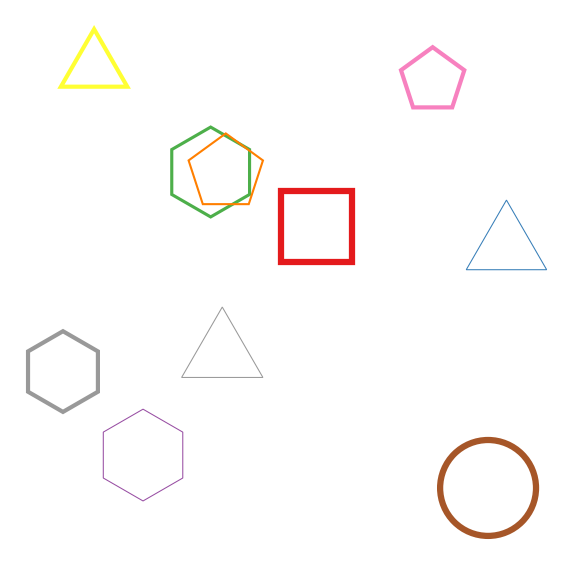[{"shape": "square", "thickness": 3, "radius": 0.31, "center": [0.548, 0.607]}, {"shape": "triangle", "thickness": 0.5, "radius": 0.4, "center": [0.877, 0.572]}, {"shape": "hexagon", "thickness": 1.5, "radius": 0.39, "center": [0.365, 0.701]}, {"shape": "hexagon", "thickness": 0.5, "radius": 0.4, "center": [0.248, 0.211]}, {"shape": "pentagon", "thickness": 1, "radius": 0.34, "center": [0.391, 0.7]}, {"shape": "triangle", "thickness": 2, "radius": 0.33, "center": [0.163, 0.882]}, {"shape": "circle", "thickness": 3, "radius": 0.42, "center": [0.845, 0.154]}, {"shape": "pentagon", "thickness": 2, "radius": 0.29, "center": [0.749, 0.86]}, {"shape": "triangle", "thickness": 0.5, "radius": 0.41, "center": [0.385, 0.386]}, {"shape": "hexagon", "thickness": 2, "radius": 0.35, "center": [0.109, 0.356]}]